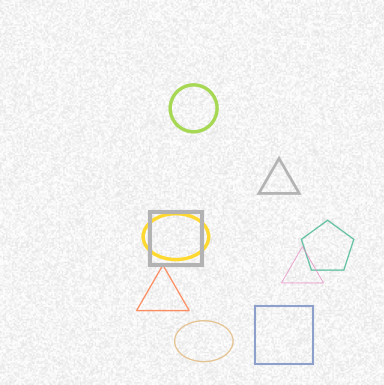[{"shape": "pentagon", "thickness": 1, "radius": 0.36, "center": [0.851, 0.356]}, {"shape": "triangle", "thickness": 1, "radius": 0.39, "center": [0.423, 0.233]}, {"shape": "square", "thickness": 1.5, "radius": 0.38, "center": [0.738, 0.131]}, {"shape": "triangle", "thickness": 0.5, "radius": 0.32, "center": [0.786, 0.297]}, {"shape": "circle", "thickness": 2.5, "radius": 0.3, "center": [0.503, 0.719]}, {"shape": "oval", "thickness": 2.5, "radius": 0.43, "center": [0.457, 0.385]}, {"shape": "oval", "thickness": 1, "radius": 0.38, "center": [0.529, 0.114]}, {"shape": "square", "thickness": 3, "radius": 0.34, "center": [0.457, 0.38]}, {"shape": "triangle", "thickness": 2, "radius": 0.3, "center": [0.725, 0.528]}]